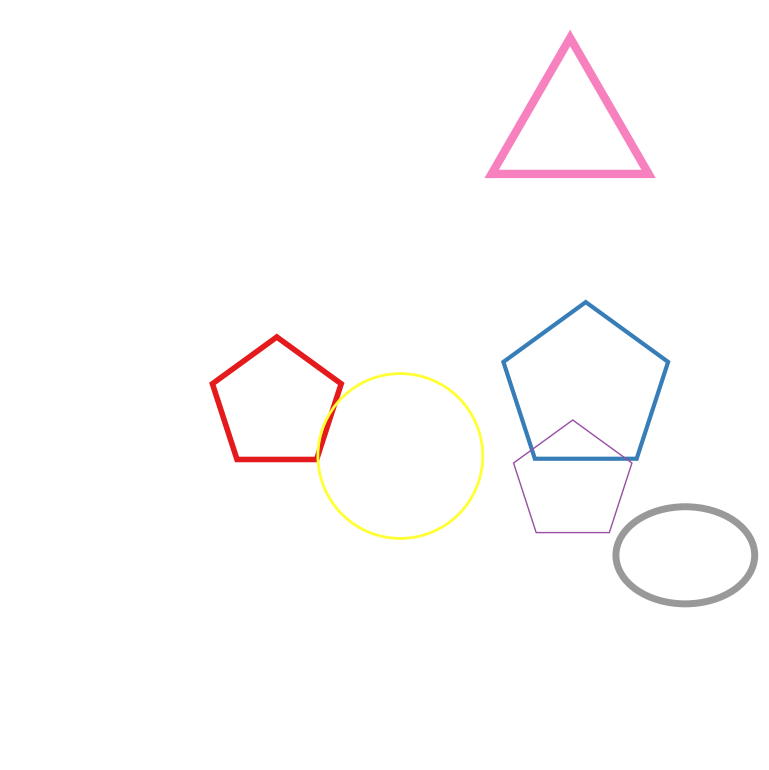[{"shape": "pentagon", "thickness": 2, "radius": 0.44, "center": [0.359, 0.474]}, {"shape": "pentagon", "thickness": 1.5, "radius": 0.56, "center": [0.761, 0.495]}, {"shape": "pentagon", "thickness": 0.5, "radius": 0.4, "center": [0.744, 0.374]}, {"shape": "circle", "thickness": 1, "radius": 0.54, "center": [0.52, 0.408]}, {"shape": "triangle", "thickness": 3, "radius": 0.59, "center": [0.74, 0.833]}, {"shape": "oval", "thickness": 2.5, "radius": 0.45, "center": [0.89, 0.279]}]